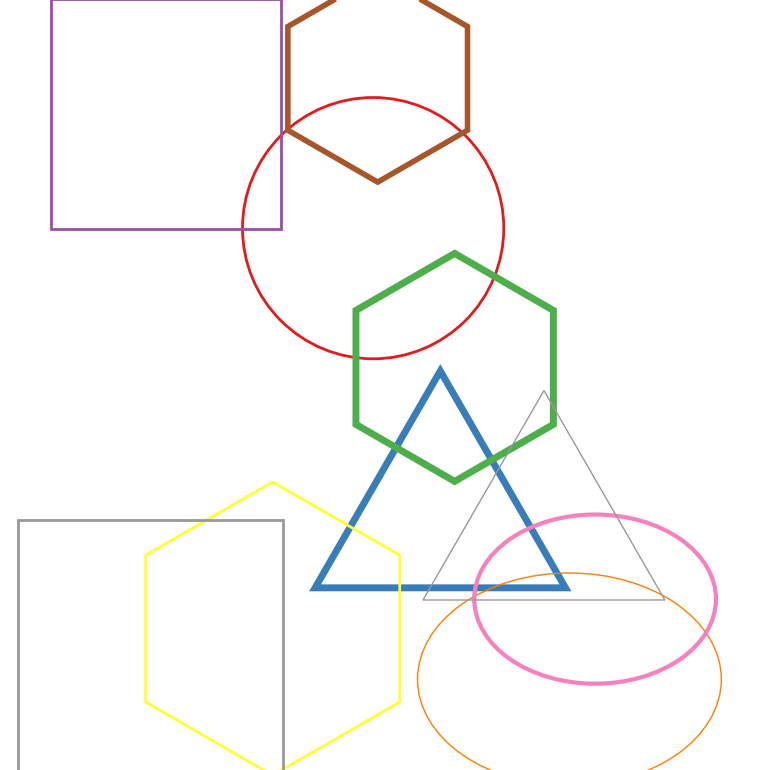[{"shape": "circle", "thickness": 1, "radius": 0.85, "center": [0.485, 0.704]}, {"shape": "triangle", "thickness": 2.5, "radius": 0.94, "center": [0.572, 0.33]}, {"shape": "hexagon", "thickness": 2.5, "radius": 0.74, "center": [0.59, 0.523]}, {"shape": "square", "thickness": 1, "radius": 0.75, "center": [0.216, 0.852]}, {"shape": "oval", "thickness": 0.5, "radius": 0.99, "center": [0.74, 0.118]}, {"shape": "hexagon", "thickness": 1, "radius": 0.95, "center": [0.354, 0.184]}, {"shape": "hexagon", "thickness": 2, "radius": 0.67, "center": [0.49, 0.898]}, {"shape": "oval", "thickness": 1.5, "radius": 0.78, "center": [0.773, 0.222]}, {"shape": "triangle", "thickness": 0.5, "radius": 0.91, "center": [0.706, 0.311]}, {"shape": "square", "thickness": 1, "radius": 0.86, "center": [0.196, 0.152]}]